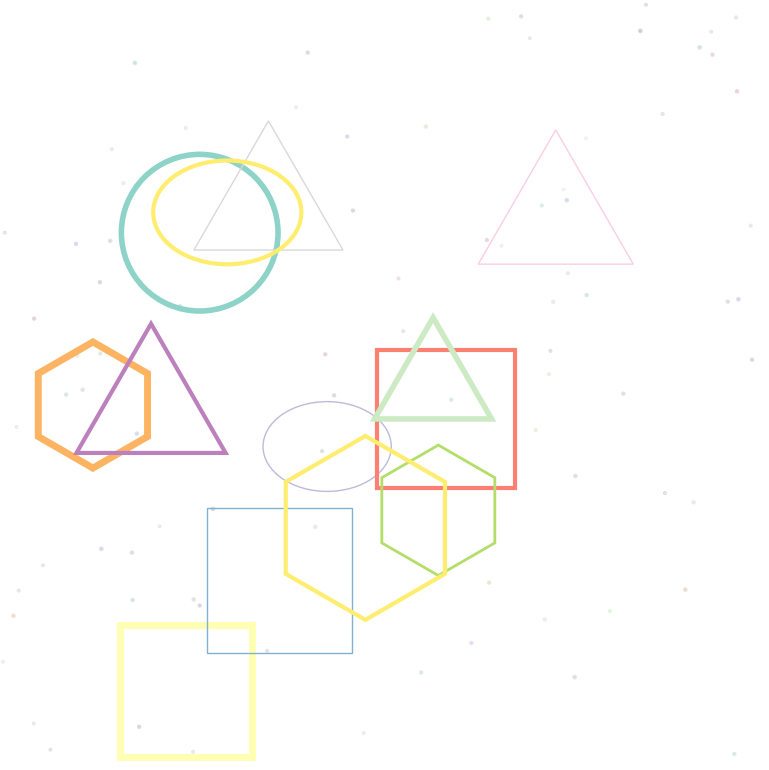[{"shape": "circle", "thickness": 2, "radius": 0.51, "center": [0.259, 0.698]}, {"shape": "square", "thickness": 2.5, "radius": 0.43, "center": [0.242, 0.103]}, {"shape": "oval", "thickness": 0.5, "radius": 0.42, "center": [0.425, 0.42]}, {"shape": "square", "thickness": 1.5, "radius": 0.45, "center": [0.579, 0.456]}, {"shape": "square", "thickness": 0.5, "radius": 0.47, "center": [0.363, 0.246]}, {"shape": "hexagon", "thickness": 2.5, "radius": 0.41, "center": [0.121, 0.474]}, {"shape": "hexagon", "thickness": 1, "radius": 0.42, "center": [0.569, 0.337]}, {"shape": "triangle", "thickness": 0.5, "radius": 0.58, "center": [0.722, 0.715]}, {"shape": "triangle", "thickness": 0.5, "radius": 0.56, "center": [0.349, 0.731]}, {"shape": "triangle", "thickness": 1.5, "radius": 0.56, "center": [0.196, 0.468]}, {"shape": "triangle", "thickness": 2, "radius": 0.44, "center": [0.562, 0.5]}, {"shape": "oval", "thickness": 1.5, "radius": 0.48, "center": [0.295, 0.724]}, {"shape": "hexagon", "thickness": 1.5, "radius": 0.6, "center": [0.475, 0.314]}]